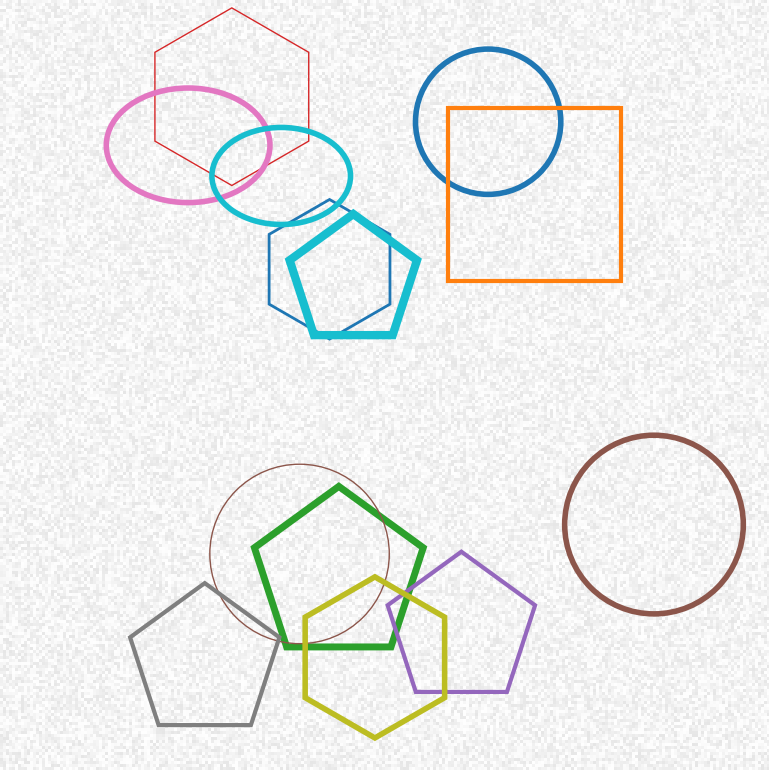[{"shape": "hexagon", "thickness": 1, "radius": 0.45, "center": [0.428, 0.65]}, {"shape": "circle", "thickness": 2, "radius": 0.47, "center": [0.634, 0.842]}, {"shape": "square", "thickness": 1.5, "radius": 0.56, "center": [0.694, 0.747]}, {"shape": "pentagon", "thickness": 2.5, "radius": 0.58, "center": [0.44, 0.253]}, {"shape": "hexagon", "thickness": 0.5, "radius": 0.58, "center": [0.301, 0.874]}, {"shape": "pentagon", "thickness": 1.5, "radius": 0.5, "center": [0.599, 0.183]}, {"shape": "circle", "thickness": 0.5, "radius": 0.58, "center": [0.389, 0.281]}, {"shape": "circle", "thickness": 2, "radius": 0.58, "center": [0.849, 0.319]}, {"shape": "oval", "thickness": 2, "radius": 0.53, "center": [0.244, 0.811]}, {"shape": "pentagon", "thickness": 1.5, "radius": 0.51, "center": [0.266, 0.141]}, {"shape": "hexagon", "thickness": 2, "radius": 0.52, "center": [0.487, 0.146]}, {"shape": "pentagon", "thickness": 3, "radius": 0.43, "center": [0.459, 0.635]}, {"shape": "oval", "thickness": 2, "radius": 0.45, "center": [0.365, 0.771]}]